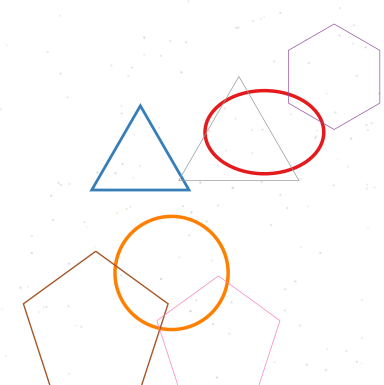[{"shape": "oval", "thickness": 2.5, "radius": 0.77, "center": [0.687, 0.657]}, {"shape": "triangle", "thickness": 2, "radius": 0.73, "center": [0.365, 0.579]}, {"shape": "hexagon", "thickness": 0.5, "radius": 0.69, "center": [0.868, 0.801]}, {"shape": "circle", "thickness": 2.5, "radius": 0.73, "center": [0.446, 0.291]}, {"shape": "pentagon", "thickness": 1, "radius": 0.99, "center": [0.249, 0.15]}, {"shape": "pentagon", "thickness": 0.5, "radius": 0.84, "center": [0.567, 0.115]}, {"shape": "triangle", "thickness": 0.5, "radius": 0.9, "center": [0.62, 0.621]}]